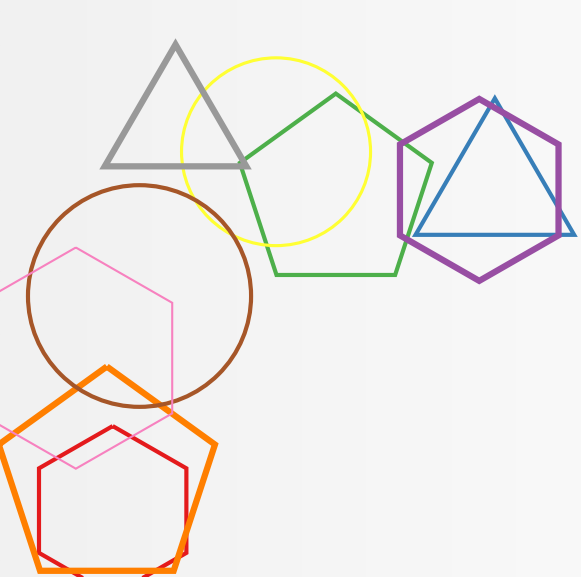[{"shape": "hexagon", "thickness": 2, "radius": 0.73, "center": [0.194, 0.115]}, {"shape": "triangle", "thickness": 2, "radius": 0.79, "center": [0.851, 0.671]}, {"shape": "pentagon", "thickness": 2, "radius": 0.87, "center": [0.578, 0.663]}, {"shape": "hexagon", "thickness": 3, "radius": 0.79, "center": [0.825, 0.67]}, {"shape": "pentagon", "thickness": 3, "radius": 0.98, "center": [0.184, 0.169]}, {"shape": "circle", "thickness": 1.5, "radius": 0.81, "center": [0.475, 0.736]}, {"shape": "circle", "thickness": 2, "radius": 0.96, "center": [0.24, 0.487]}, {"shape": "hexagon", "thickness": 1, "radius": 0.96, "center": [0.13, 0.379]}, {"shape": "triangle", "thickness": 3, "radius": 0.7, "center": [0.302, 0.781]}]